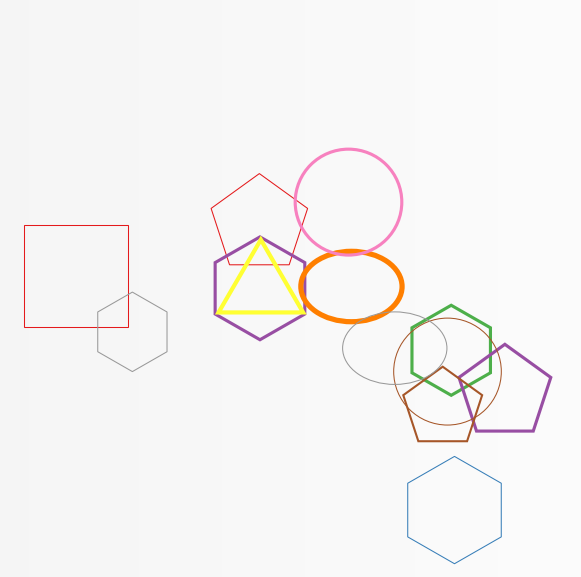[{"shape": "pentagon", "thickness": 0.5, "radius": 0.44, "center": [0.446, 0.611]}, {"shape": "square", "thickness": 0.5, "radius": 0.44, "center": [0.131, 0.521]}, {"shape": "hexagon", "thickness": 0.5, "radius": 0.46, "center": [0.782, 0.116]}, {"shape": "hexagon", "thickness": 1.5, "radius": 0.39, "center": [0.776, 0.393]}, {"shape": "hexagon", "thickness": 1.5, "radius": 0.45, "center": [0.447, 0.5]}, {"shape": "pentagon", "thickness": 1.5, "radius": 0.42, "center": [0.869, 0.32]}, {"shape": "oval", "thickness": 2.5, "radius": 0.44, "center": [0.605, 0.503]}, {"shape": "triangle", "thickness": 2, "radius": 0.42, "center": [0.449, 0.5]}, {"shape": "pentagon", "thickness": 1, "radius": 0.36, "center": [0.762, 0.293]}, {"shape": "circle", "thickness": 0.5, "radius": 0.46, "center": [0.77, 0.356]}, {"shape": "circle", "thickness": 1.5, "radius": 0.46, "center": [0.6, 0.649]}, {"shape": "oval", "thickness": 0.5, "radius": 0.45, "center": [0.679, 0.396]}, {"shape": "hexagon", "thickness": 0.5, "radius": 0.34, "center": [0.228, 0.425]}]